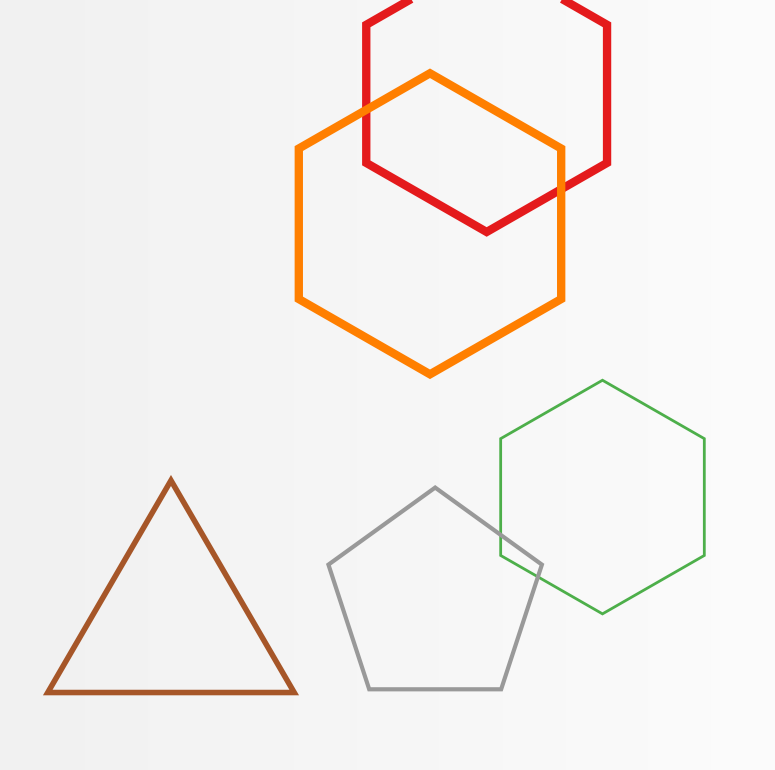[{"shape": "hexagon", "thickness": 3, "radius": 0.9, "center": [0.628, 0.878]}, {"shape": "hexagon", "thickness": 1, "radius": 0.76, "center": [0.777, 0.354]}, {"shape": "hexagon", "thickness": 3, "radius": 0.98, "center": [0.555, 0.709]}, {"shape": "triangle", "thickness": 2, "radius": 0.92, "center": [0.221, 0.192]}, {"shape": "pentagon", "thickness": 1.5, "radius": 0.72, "center": [0.562, 0.222]}]